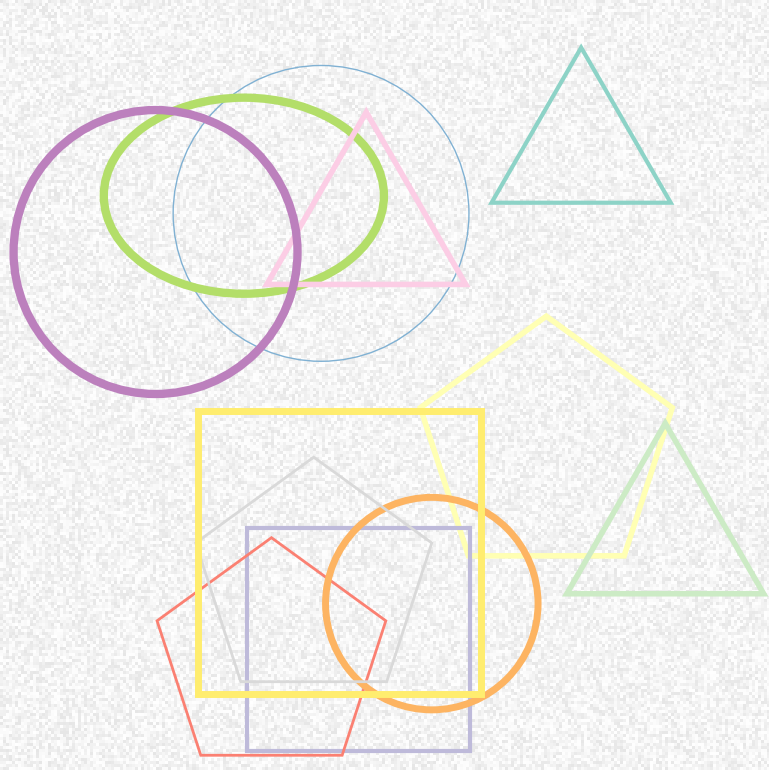[{"shape": "triangle", "thickness": 1.5, "radius": 0.67, "center": [0.755, 0.804]}, {"shape": "pentagon", "thickness": 2, "radius": 0.86, "center": [0.709, 0.417]}, {"shape": "square", "thickness": 1.5, "radius": 0.73, "center": [0.466, 0.169]}, {"shape": "pentagon", "thickness": 1, "radius": 0.78, "center": [0.353, 0.145]}, {"shape": "circle", "thickness": 0.5, "radius": 0.96, "center": [0.417, 0.723]}, {"shape": "circle", "thickness": 2.5, "radius": 0.69, "center": [0.561, 0.216]}, {"shape": "oval", "thickness": 3, "radius": 0.91, "center": [0.317, 0.746]}, {"shape": "triangle", "thickness": 2, "radius": 0.75, "center": [0.476, 0.705]}, {"shape": "pentagon", "thickness": 1, "radius": 0.81, "center": [0.407, 0.245]}, {"shape": "circle", "thickness": 3, "radius": 0.92, "center": [0.202, 0.673]}, {"shape": "triangle", "thickness": 2, "radius": 0.74, "center": [0.864, 0.303]}, {"shape": "square", "thickness": 2.5, "radius": 0.92, "center": [0.44, 0.283]}]